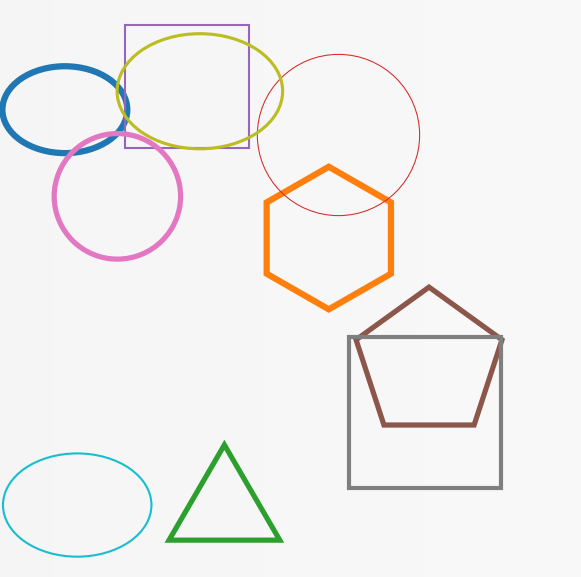[{"shape": "oval", "thickness": 3, "radius": 0.54, "center": [0.112, 0.809]}, {"shape": "hexagon", "thickness": 3, "radius": 0.62, "center": [0.566, 0.587]}, {"shape": "triangle", "thickness": 2.5, "radius": 0.55, "center": [0.386, 0.119]}, {"shape": "circle", "thickness": 0.5, "radius": 0.7, "center": [0.582, 0.765]}, {"shape": "square", "thickness": 1, "radius": 0.53, "center": [0.322, 0.85]}, {"shape": "pentagon", "thickness": 2.5, "radius": 0.66, "center": [0.738, 0.37]}, {"shape": "circle", "thickness": 2.5, "radius": 0.54, "center": [0.202, 0.659]}, {"shape": "square", "thickness": 2, "radius": 0.65, "center": [0.731, 0.285]}, {"shape": "oval", "thickness": 1.5, "radius": 0.71, "center": [0.344, 0.841]}, {"shape": "oval", "thickness": 1, "radius": 0.64, "center": [0.133, 0.125]}]